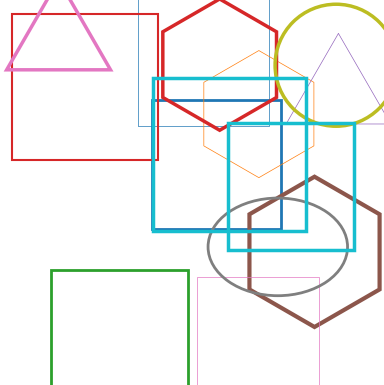[{"shape": "square", "thickness": 2, "radius": 0.84, "center": [0.563, 0.572]}, {"shape": "square", "thickness": 0.5, "radius": 0.85, "center": [0.528, 0.841]}, {"shape": "hexagon", "thickness": 0.5, "radius": 0.83, "center": [0.672, 0.704]}, {"shape": "square", "thickness": 2, "radius": 0.89, "center": [0.31, 0.122]}, {"shape": "hexagon", "thickness": 2.5, "radius": 0.85, "center": [0.571, 0.832]}, {"shape": "square", "thickness": 1.5, "radius": 0.95, "center": [0.22, 0.774]}, {"shape": "triangle", "thickness": 0.5, "radius": 0.78, "center": [0.879, 0.756]}, {"shape": "hexagon", "thickness": 3, "radius": 0.98, "center": [0.817, 0.346]}, {"shape": "triangle", "thickness": 2.5, "radius": 0.78, "center": [0.152, 0.897]}, {"shape": "square", "thickness": 0.5, "radius": 0.79, "center": [0.67, 0.123]}, {"shape": "oval", "thickness": 2, "radius": 0.91, "center": [0.722, 0.359]}, {"shape": "circle", "thickness": 2.5, "radius": 0.79, "center": [0.873, 0.831]}, {"shape": "square", "thickness": 2.5, "radius": 0.99, "center": [0.596, 0.599]}, {"shape": "square", "thickness": 2.5, "radius": 0.82, "center": [0.756, 0.515]}]